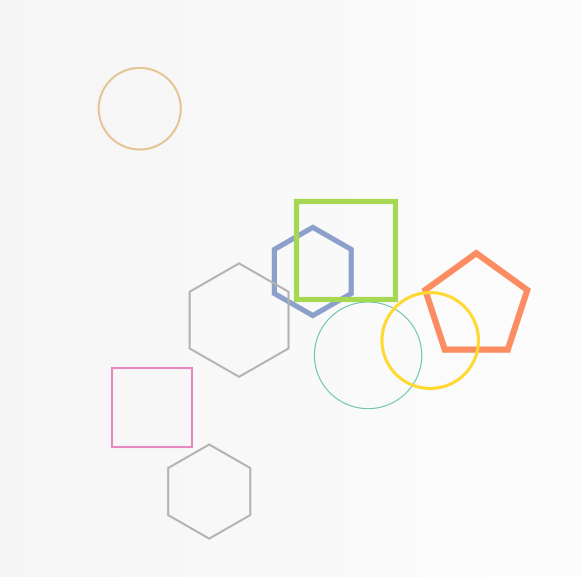[{"shape": "circle", "thickness": 0.5, "radius": 0.46, "center": [0.633, 0.384]}, {"shape": "pentagon", "thickness": 3, "radius": 0.46, "center": [0.819, 0.468]}, {"shape": "hexagon", "thickness": 2.5, "radius": 0.38, "center": [0.538, 0.529]}, {"shape": "square", "thickness": 1, "radius": 0.34, "center": [0.261, 0.293]}, {"shape": "square", "thickness": 2.5, "radius": 0.43, "center": [0.594, 0.567]}, {"shape": "circle", "thickness": 1.5, "radius": 0.42, "center": [0.74, 0.41]}, {"shape": "circle", "thickness": 1, "radius": 0.35, "center": [0.24, 0.811]}, {"shape": "hexagon", "thickness": 1, "radius": 0.41, "center": [0.36, 0.148]}, {"shape": "hexagon", "thickness": 1, "radius": 0.49, "center": [0.411, 0.445]}]